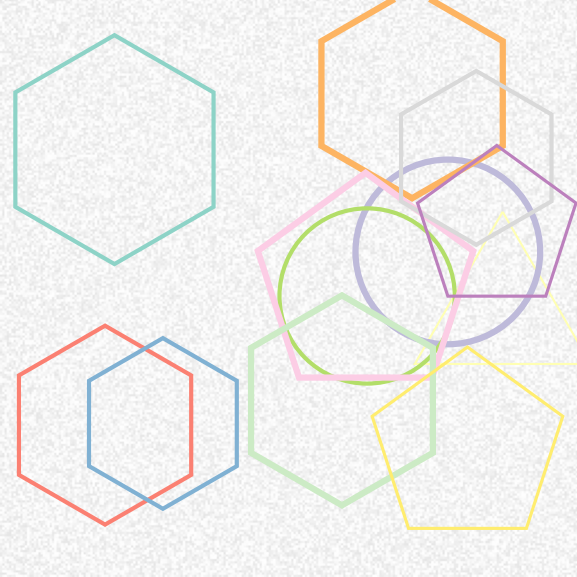[{"shape": "hexagon", "thickness": 2, "radius": 0.99, "center": [0.198, 0.74]}, {"shape": "triangle", "thickness": 1, "radius": 0.88, "center": [0.87, 0.457]}, {"shape": "circle", "thickness": 3, "radius": 0.8, "center": [0.775, 0.563]}, {"shape": "hexagon", "thickness": 2, "radius": 0.86, "center": [0.182, 0.263]}, {"shape": "hexagon", "thickness": 2, "radius": 0.74, "center": [0.282, 0.266]}, {"shape": "hexagon", "thickness": 3, "radius": 0.91, "center": [0.714, 0.837]}, {"shape": "circle", "thickness": 2, "radius": 0.76, "center": [0.636, 0.487]}, {"shape": "pentagon", "thickness": 3, "radius": 0.98, "center": [0.633, 0.504]}, {"shape": "hexagon", "thickness": 2, "radius": 0.75, "center": [0.825, 0.726]}, {"shape": "pentagon", "thickness": 1.5, "radius": 0.72, "center": [0.86, 0.603]}, {"shape": "hexagon", "thickness": 3, "radius": 0.91, "center": [0.592, 0.306]}, {"shape": "pentagon", "thickness": 1.5, "radius": 0.87, "center": [0.809, 0.225]}]